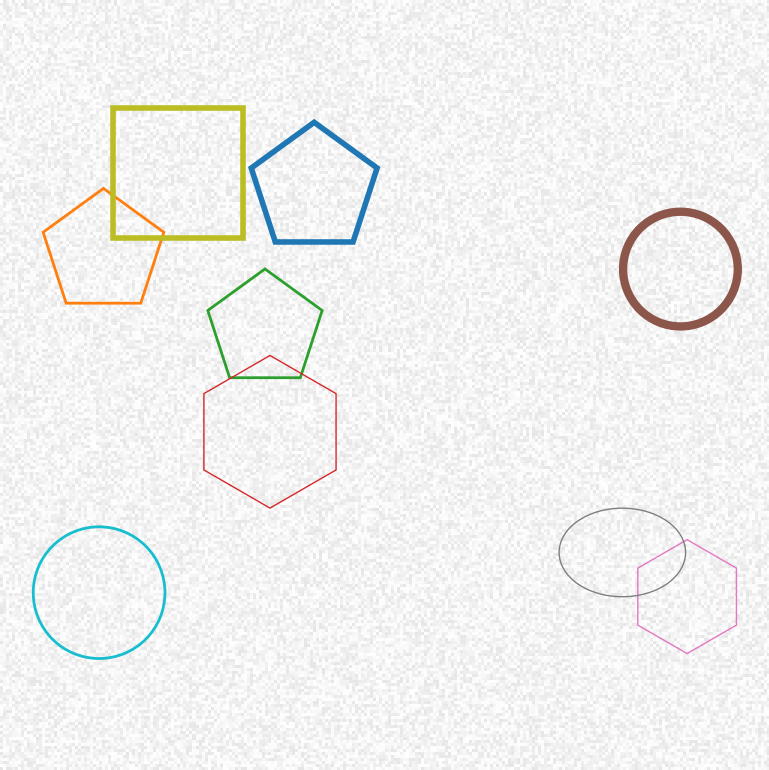[{"shape": "pentagon", "thickness": 2, "radius": 0.43, "center": [0.408, 0.755]}, {"shape": "pentagon", "thickness": 1, "radius": 0.41, "center": [0.134, 0.673]}, {"shape": "pentagon", "thickness": 1, "radius": 0.39, "center": [0.344, 0.573]}, {"shape": "hexagon", "thickness": 0.5, "radius": 0.5, "center": [0.351, 0.439]}, {"shape": "circle", "thickness": 3, "radius": 0.37, "center": [0.884, 0.651]}, {"shape": "hexagon", "thickness": 0.5, "radius": 0.37, "center": [0.892, 0.225]}, {"shape": "oval", "thickness": 0.5, "radius": 0.41, "center": [0.808, 0.283]}, {"shape": "square", "thickness": 2, "radius": 0.42, "center": [0.231, 0.775]}, {"shape": "circle", "thickness": 1, "radius": 0.43, "center": [0.129, 0.23]}]